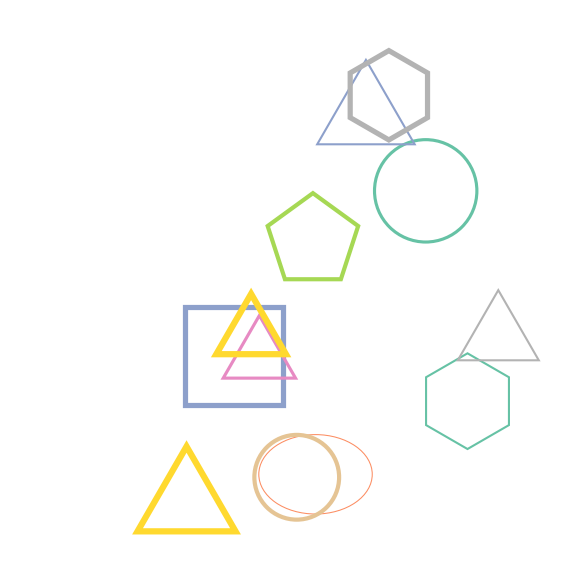[{"shape": "circle", "thickness": 1.5, "radius": 0.44, "center": [0.737, 0.669]}, {"shape": "hexagon", "thickness": 1, "radius": 0.41, "center": [0.81, 0.304]}, {"shape": "oval", "thickness": 0.5, "radius": 0.49, "center": [0.546, 0.178]}, {"shape": "triangle", "thickness": 1, "radius": 0.49, "center": [0.634, 0.798]}, {"shape": "square", "thickness": 2.5, "radius": 0.42, "center": [0.405, 0.383]}, {"shape": "triangle", "thickness": 1.5, "radius": 0.36, "center": [0.449, 0.381]}, {"shape": "pentagon", "thickness": 2, "radius": 0.41, "center": [0.542, 0.582]}, {"shape": "triangle", "thickness": 3, "radius": 0.35, "center": [0.435, 0.421]}, {"shape": "triangle", "thickness": 3, "radius": 0.49, "center": [0.323, 0.128]}, {"shape": "circle", "thickness": 2, "radius": 0.37, "center": [0.514, 0.173]}, {"shape": "triangle", "thickness": 1, "radius": 0.4, "center": [0.863, 0.416]}, {"shape": "hexagon", "thickness": 2.5, "radius": 0.39, "center": [0.673, 0.834]}]